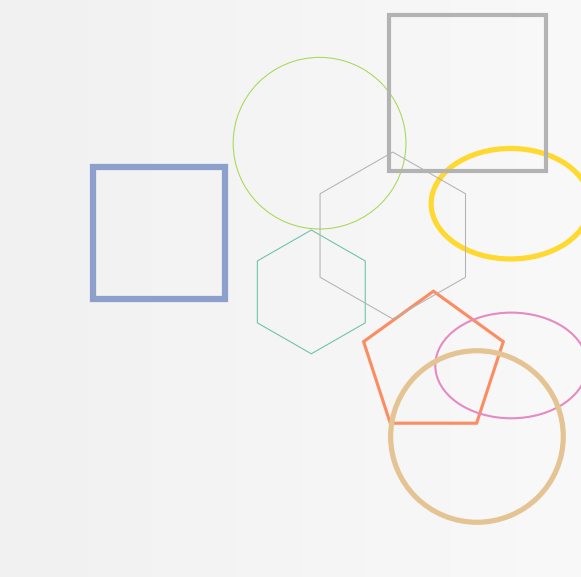[{"shape": "hexagon", "thickness": 0.5, "radius": 0.54, "center": [0.536, 0.494]}, {"shape": "pentagon", "thickness": 1.5, "radius": 0.63, "center": [0.746, 0.369]}, {"shape": "square", "thickness": 3, "radius": 0.57, "center": [0.274, 0.595]}, {"shape": "oval", "thickness": 1, "radius": 0.65, "center": [0.88, 0.366]}, {"shape": "circle", "thickness": 0.5, "radius": 0.74, "center": [0.55, 0.751]}, {"shape": "oval", "thickness": 2.5, "radius": 0.68, "center": [0.878, 0.646]}, {"shape": "circle", "thickness": 2.5, "radius": 0.74, "center": [0.821, 0.243]}, {"shape": "hexagon", "thickness": 0.5, "radius": 0.72, "center": [0.676, 0.591]}, {"shape": "square", "thickness": 2, "radius": 0.67, "center": [0.804, 0.838]}]